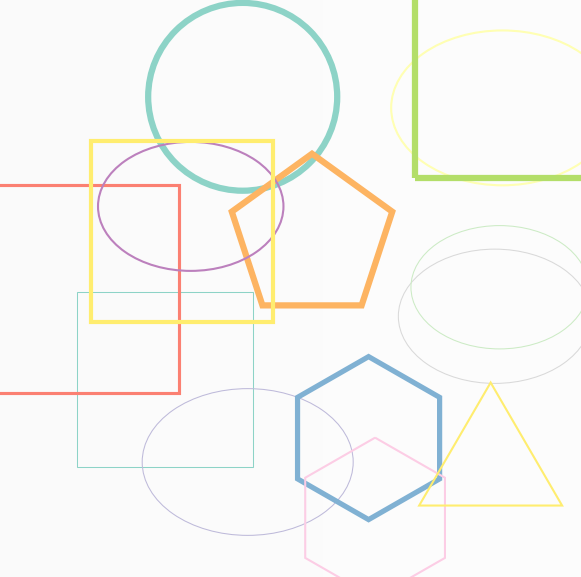[{"shape": "square", "thickness": 0.5, "radius": 0.76, "center": [0.283, 0.341]}, {"shape": "circle", "thickness": 3, "radius": 0.81, "center": [0.418, 0.832]}, {"shape": "oval", "thickness": 1, "radius": 0.96, "center": [0.865, 0.812]}, {"shape": "oval", "thickness": 0.5, "radius": 0.91, "center": [0.426, 0.199]}, {"shape": "square", "thickness": 1.5, "radius": 0.9, "center": [0.128, 0.499]}, {"shape": "hexagon", "thickness": 2.5, "radius": 0.71, "center": [0.634, 0.24]}, {"shape": "pentagon", "thickness": 3, "radius": 0.73, "center": [0.537, 0.588]}, {"shape": "square", "thickness": 3, "radius": 0.8, "center": [0.873, 0.851]}, {"shape": "hexagon", "thickness": 1, "radius": 0.69, "center": [0.645, 0.102]}, {"shape": "oval", "thickness": 0.5, "radius": 0.83, "center": [0.851, 0.451]}, {"shape": "oval", "thickness": 1, "radius": 0.8, "center": [0.328, 0.642]}, {"shape": "oval", "thickness": 0.5, "radius": 0.76, "center": [0.86, 0.502]}, {"shape": "triangle", "thickness": 1, "radius": 0.71, "center": [0.844, 0.195]}, {"shape": "square", "thickness": 2, "radius": 0.78, "center": [0.313, 0.598]}]